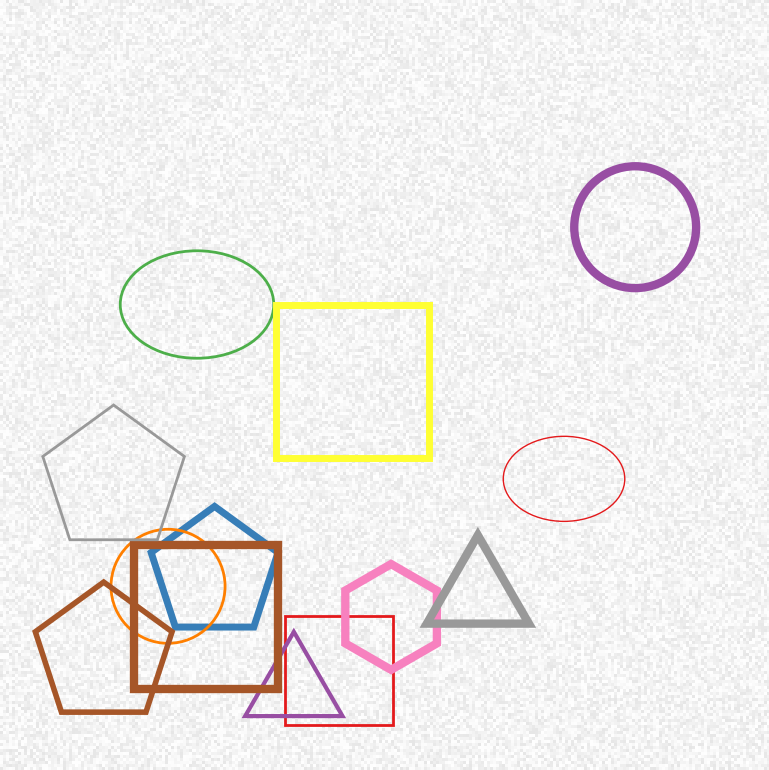[{"shape": "oval", "thickness": 0.5, "radius": 0.39, "center": [0.732, 0.378]}, {"shape": "square", "thickness": 1, "radius": 0.35, "center": [0.44, 0.129]}, {"shape": "pentagon", "thickness": 2.5, "radius": 0.43, "center": [0.279, 0.256]}, {"shape": "oval", "thickness": 1, "radius": 0.5, "center": [0.256, 0.605]}, {"shape": "triangle", "thickness": 1.5, "radius": 0.36, "center": [0.382, 0.106]}, {"shape": "circle", "thickness": 3, "radius": 0.4, "center": [0.825, 0.705]}, {"shape": "circle", "thickness": 1, "radius": 0.37, "center": [0.218, 0.239]}, {"shape": "square", "thickness": 2.5, "radius": 0.5, "center": [0.458, 0.505]}, {"shape": "pentagon", "thickness": 2, "radius": 0.47, "center": [0.135, 0.151]}, {"shape": "square", "thickness": 3, "radius": 0.47, "center": [0.268, 0.199]}, {"shape": "hexagon", "thickness": 3, "radius": 0.34, "center": [0.508, 0.199]}, {"shape": "triangle", "thickness": 3, "radius": 0.38, "center": [0.621, 0.228]}, {"shape": "pentagon", "thickness": 1, "radius": 0.48, "center": [0.148, 0.377]}]